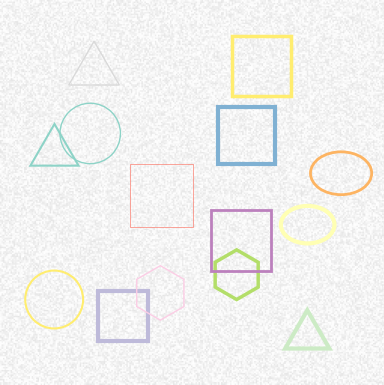[{"shape": "circle", "thickness": 1, "radius": 0.39, "center": [0.234, 0.653]}, {"shape": "triangle", "thickness": 1.5, "radius": 0.36, "center": [0.142, 0.606]}, {"shape": "oval", "thickness": 3, "radius": 0.35, "center": [0.799, 0.416]}, {"shape": "square", "thickness": 3, "radius": 0.33, "center": [0.319, 0.179]}, {"shape": "square", "thickness": 0.5, "radius": 0.41, "center": [0.42, 0.493]}, {"shape": "square", "thickness": 3, "radius": 0.37, "center": [0.64, 0.648]}, {"shape": "oval", "thickness": 2, "radius": 0.4, "center": [0.886, 0.55]}, {"shape": "hexagon", "thickness": 2.5, "radius": 0.32, "center": [0.615, 0.287]}, {"shape": "hexagon", "thickness": 1, "radius": 0.35, "center": [0.416, 0.239]}, {"shape": "triangle", "thickness": 1, "radius": 0.38, "center": [0.244, 0.817]}, {"shape": "square", "thickness": 2, "radius": 0.39, "center": [0.626, 0.376]}, {"shape": "triangle", "thickness": 3, "radius": 0.33, "center": [0.798, 0.128]}, {"shape": "square", "thickness": 2.5, "radius": 0.39, "center": [0.679, 0.828]}, {"shape": "circle", "thickness": 1.5, "radius": 0.38, "center": [0.141, 0.222]}]